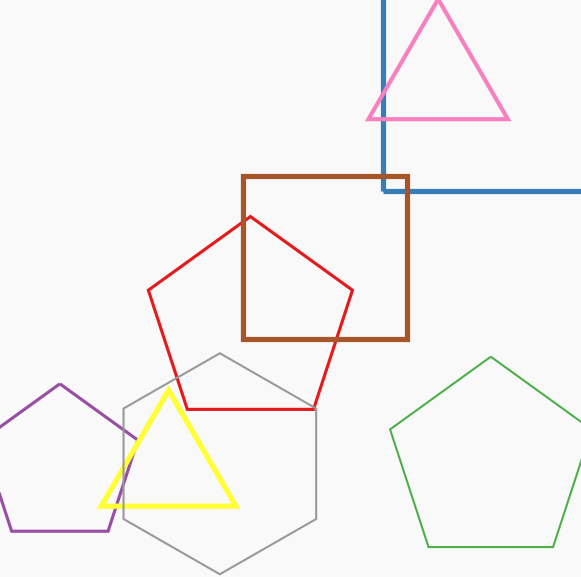[{"shape": "pentagon", "thickness": 1.5, "radius": 0.92, "center": [0.431, 0.44]}, {"shape": "square", "thickness": 2.5, "radius": 0.95, "center": [0.849, 0.858]}, {"shape": "pentagon", "thickness": 1, "radius": 0.91, "center": [0.844, 0.199]}, {"shape": "pentagon", "thickness": 1.5, "radius": 0.71, "center": [0.103, 0.193]}, {"shape": "triangle", "thickness": 2.5, "radius": 0.67, "center": [0.29, 0.19]}, {"shape": "square", "thickness": 2.5, "radius": 0.71, "center": [0.559, 0.553]}, {"shape": "triangle", "thickness": 2, "radius": 0.69, "center": [0.754, 0.862]}, {"shape": "hexagon", "thickness": 1, "radius": 0.96, "center": [0.378, 0.196]}]